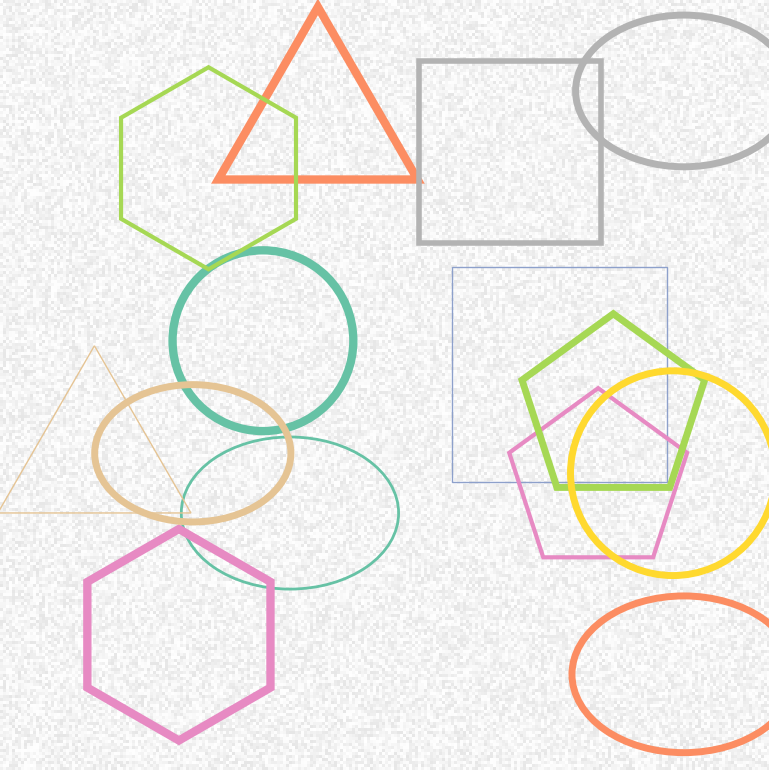[{"shape": "circle", "thickness": 3, "radius": 0.59, "center": [0.341, 0.558]}, {"shape": "oval", "thickness": 1, "radius": 0.71, "center": [0.377, 0.334]}, {"shape": "oval", "thickness": 2.5, "radius": 0.73, "center": [0.888, 0.124]}, {"shape": "triangle", "thickness": 3, "radius": 0.75, "center": [0.413, 0.842]}, {"shape": "square", "thickness": 0.5, "radius": 0.7, "center": [0.727, 0.513]}, {"shape": "hexagon", "thickness": 3, "radius": 0.69, "center": [0.232, 0.176]}, {"shape": "pentagon", "thickness": 1.5, "radius": 0.61, "center": [0.777, 0.374]}, {"shape": "hexagon", "thickness": 1.5, "radius": 0.66, "center": [0.271, 0.781]}, {"shape": "pentagon", "thickness": 2.5, "radius": 0.62, "center": [0.797, 0.468]}, {"shape": "circle", "thickness": 2.5, "radius": 0.66, "center": [0.874, 0.385]}, {"shape": "oval", "thickness": 2.5, "radius": 0.64, "center": [0.25, 0.411]}, {"shape": "triangle", "thickness": 0.5, "radius": 0.72, "center": [0.123, 0.406]}, {"shape": "square", "thickness": 2, "radius": 0.59, "center": [0.662, 0.803]}, {"shape": "oval", "thickness": 2.5, "radius": 0.7, "center": [0.888, 0.882]}]